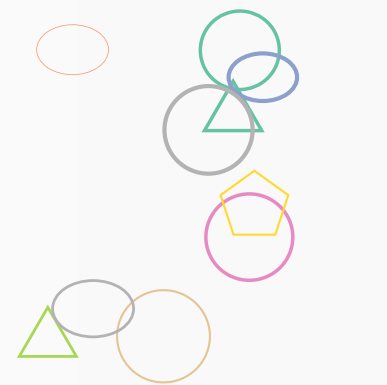[{"shape": "triangle", "thickness": 2.5, "radius": 0.43, "center": [0.602, 0.703]}, {"shape": "circle", "thickness": 2.5, "radius": 0.51, "center": [0.619, 0.869]}, {"shape": "oval", "thickness": 0.5, "radius": 0.46, "center": [0.187, 0.871]}, {"shape": "oval", "thickness": 3, "radius": 0.44, "center": [0.678, 0.799]}, {"shape": "circle", "thickness": 2.5, "radius": 0.56, "center": [0.643, 0.384]}, {"shape": "triangle", "thickness": 2, "radius": 0.43, "center": [0.123, 0.117]}, {"shape": "pentagon", "thickness": 1.5, "radius": 0.46, "center": [0.657, 0.465]}, {"shape": "circle", "thickness": 1.5, "radius": 0.6, "center": [0.422, 0.127]}, {"shape": "oval", "thickness": 2, "radius": 0.52, "center": [0.24, 0.198]}, {"shape": "circle", "thickness": 3, "radius": 0.57, "center": [0.538, 0.663]}]